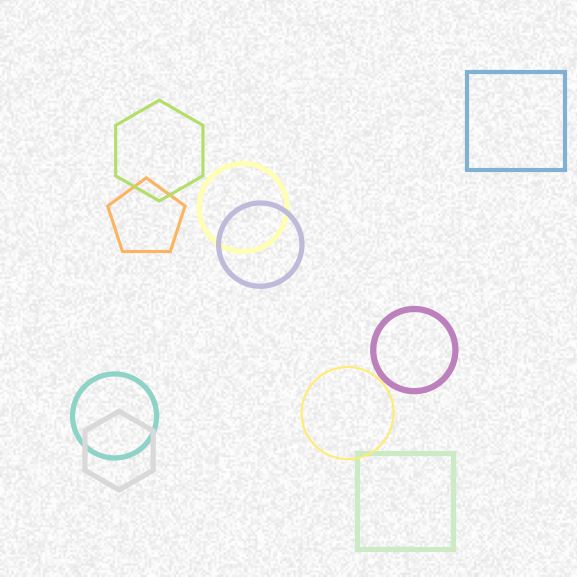[{"shape": "circle", "thickness": 2.5, "radius": 0.36, "center": [0.198, 0.279]}, {"shape": "circle", "thickness": 2.5, "radius": 0.38, "center": [0.421, 0.64]}, {"shape": "circle", "thickness": 2.5, "radius": 0.36, "center": [0.451, 0.576]}, {"shape": "square", "thickness": 2, "radius": 0.42, "center": [0.893, 0.79]}, {"shape": "pentagon", "thickness": 1.5, "radius": 0.35, "center": [0.253, 0.621]}, {"shape": "hexagon", "thickness": 1.5, "radius": 0.44, "center": [0.276, 0.738]}, {"shape": "hexagon", "thickness": 2.5, "radius": 0.34, "center": [0.206, 0.219]}, {"shape": "circle", "thickness": 3, "radius": 0.36, "center": [0.717, 0.393]}, {"shape": "square", "thickness": 2.5, "radius": 0.42, "center": [0.701, 0.132]}, {"shape": "circle", "thickness": 1, "radius": 0.4, "center": [0.602, 0.284]}]